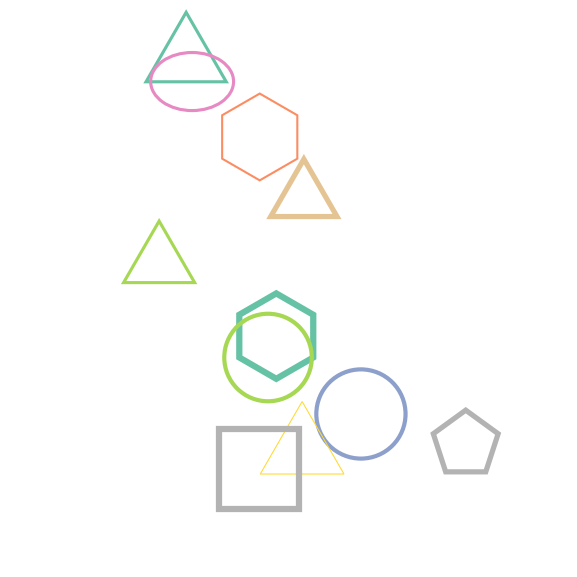[{"shape": "triangle", "thickness": 1.5, "radius": 0.4, "center": [0.322, 0.898]}, {"shape": "hexagon", "thickness": 3, "radius": 0.37, "center": [0.478, 0.417]}, {"shape": "hexagon", "thickness": 1, "radius": 0.38, "center": [0.45, 0.762]}, {"shape": "circle", "thickness": 2, "radius": 0.39, "center": [0.625, 0.282]}, {"shape": "oval", "thickness": 1.5, "radius": 0.36, "center": [0.333, 0.858]}, {"shape": "circle", "thickness": 2, "radius": 0.38, "center": [0.464, 0.38]}, {"shape": "triangle", "thickness": 1.5, "radius": 0.36, "center": [0.276, 0.545]}, {"shape": "triangle", "thickness": 0.5, "radius": 0.42, "center": [0.523, 0.22]}, {"shape": "triangle", "thickness": 2.5, "radius": 0.33, "center": [0.526, 0.657]}, {"shape": "square", "thickness": 3, "radius": 0.35, "center": [0.449, 0.187]}, {"shape": "pentagon", "thickness": 2.5, "radius": 0.3, "center": [0.806, 0.23]}]